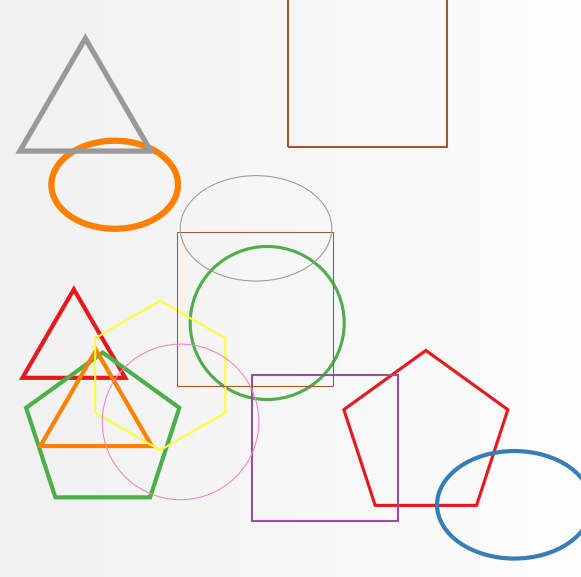[{"shape": "triangle", "thickness": 2, "radius": 0.51, "center": [0.127, 0.396]}, {"shape": "pentagon", "thickness": 1.5, "radius": 0.74, "center": [0.733, 0.244]}, {"shape": "oval", "thickness": 2, "radius": 0.66, "center": [0.885, 0.125]}, {"shape": "pentagon", "thickness": 2, "radius": 0.69, "center": [0.177, 0.25]}, {"shape": "circle", "thickness": 1.5, "radius": 0.66, "center": [0.46, 0.44]}, {"shape": "square", "thickness": 1, "radius": 0.63, "center": [0.559, 0.223]}, {"shape": "oval", "thickness": 3, "radius": 0.54, "center": [0.197, 0.679]}, {"shape": "triangle", "thickness": 2, "radius": 0.55, "center": [0.165, 0.282]}, {"shape": "hexagon", "thickness": 1, "radius": 0.65, "center": [0.276, 0.349]}, {"shape": "square", "thickness": 1, "radius": 0.68, "center": [0.632, 0.881]}, {"shape": "square", "thickness": 0.5, "radius": 0.67, "center": [0.439, 0.464]}, {"shape": "circle", "thickness": 0.5, "radius": 0.67, "center": [0.311, 0.269]}, {"shape": "oval", "thickness": 0.5, "radius": 0.65, "center": [0.44, 0.604]}, {"shape": "triangle", "thickness": 2.5, "radius": 0.65, "center": [0.147, 0.803]}]